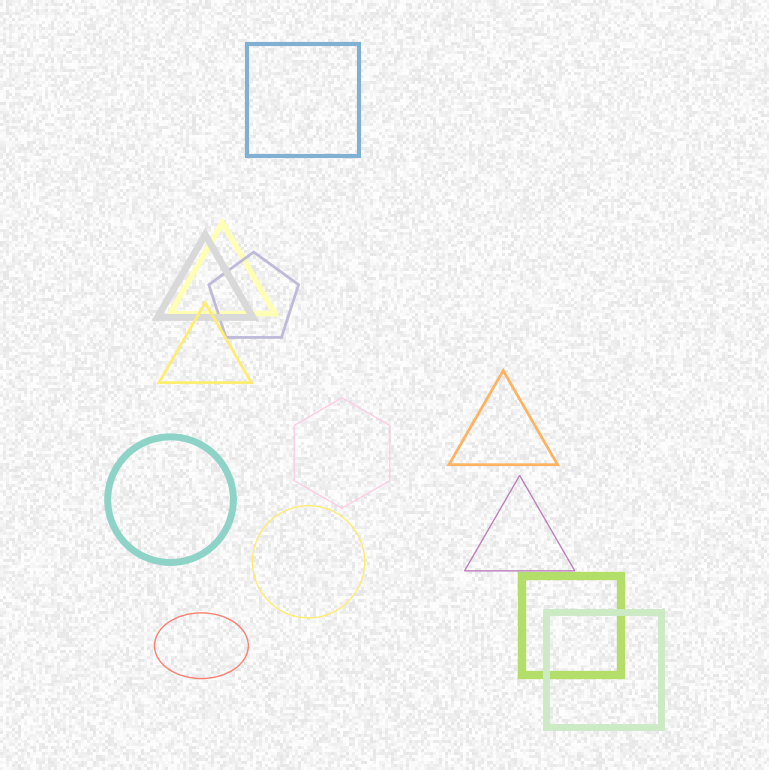[{"shape": "circle", "thickness": 2.5, "radius": 0.41, "center": [0.221, 0.351]}, {"shape": "triangle", "thickness": 2, "radius": 0.39, "center": [0.289, 0.632]}, {"shape": "pentagon", "thickness": 1, "radius": 0.31, "center": [0.329, 0.611]}, {"shape": "oval", "thickness": 0.5, "radius": 0.3, "center": [0.262, 0.161]}, {"shape": "square", "thickness": 1.5, "radius": 0.36, "center": [0.394, 0.87]}, {"shape": "triangle", "thickness": 1, "radius": 0.41, "center": [0.654, 0.437]}, {"shape": "square", "thickness": 3, "radius": 0.32, "center": [0.742, 0.188]}, {"shape": "hexagon", "thickness": 0.5, "radius": 0.36, "center": [0.444, 0.412]}, {"shape": "triangle", "thickness": 2.5, "radius": 0.36, "center": [0.266, 0.624]}, {"shape": "triangle", "thickness": 0.5, "radius": 0.41, "center": [0.675, 0.3]}, {"shape": "square", "thickness": 2.5, "radius": 0.37, "center": [0.784, 0.131]}, {"shape": "triangle", "thickness": 1, "radius": 0.35, "center": [0.266, 0.538]}, {"shape": "circle", "thickness": 0.5, "radius": 0.36, "center": [0.401, 0.27]}]